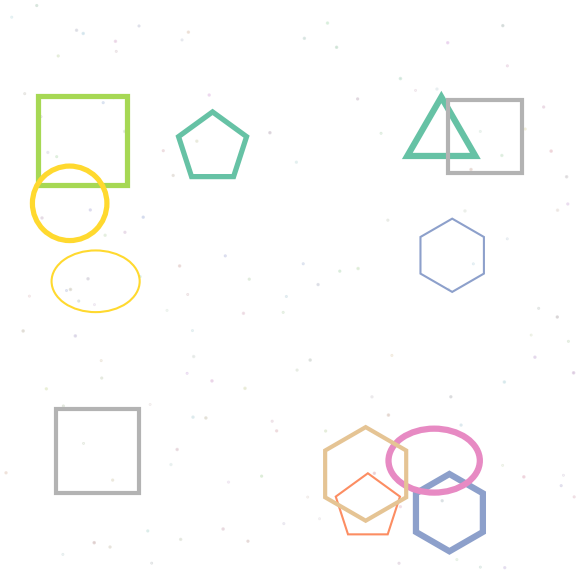[{"shape": "pentagon", "thickness": 2.5, "radius": 0.31, "center": [0.368, 0.743]}, {"shape": "triangle", "thickness": 3, "radius": 0.34, "center": [0.764, 0.763]}, {"shape": "pentagon", "thickness": 1, "radius": 0.29, "center": [0.637, 0.121]}, {"shape": "hexagon", "thickness": 3, "radius": 0.33, "center": [0.778, 0.111]}, {"shape": "hexagon", "thickness": 1, "radius": 0.32, "center": [0.783, 0.557]}, {"shape": "oval", "thickness": 3, "radius": 0.4, "center": [0.752, 0.202]}, {"shape": "square", "thickness": 2.5, "radius": 0.39, "center": [0.143, 0.756]}, {"shape": "circle", "thickness": 2.5, "radius": 0.32, "center": [0.121, 0.647]}, {"shape": "oval", "thickness": 1, "radius": 0.38, "center": [0.166, 0.512]}, {"shape": "hexagon", "thickness": 2, "radius": 0.41, "center": [0.633, 0.178]}, {"shape": "square", "thickness": 2, "radius": 0.36, "center": [0.169, 0.219]}, {"shape": "square", "thickness": 2, "radius": 0.32, "center": [0.84, 0.763]}]